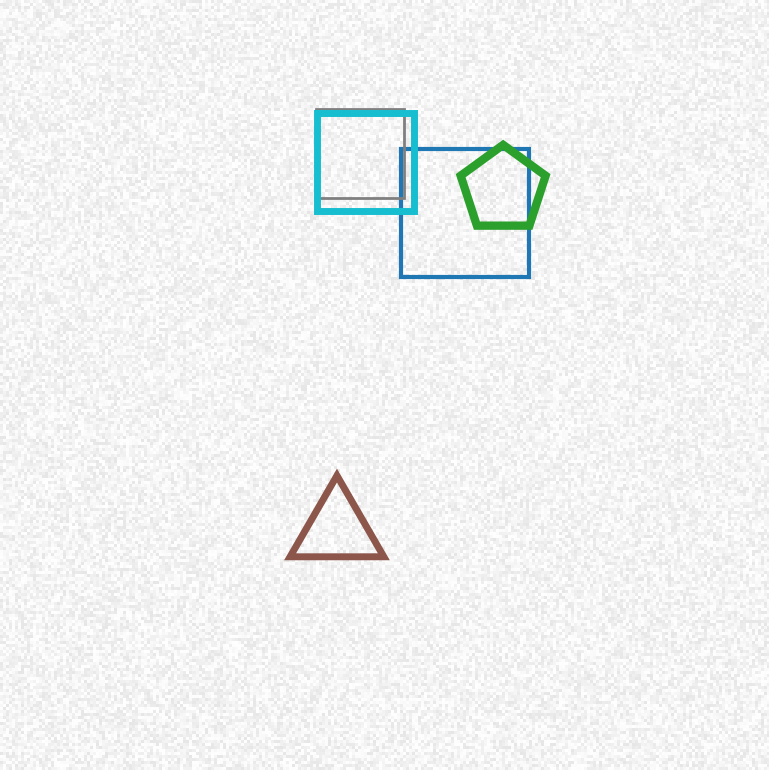[{"shape": "square", "thickness": 1.5, "radius": 0.42, "center": [0.604, 0.723]}, {"shape": "pentagon", "thickness": 3, "radius": 0.29, "center": [0.653, 0.754]}, {"shape": "triangle", "thickness": 2.5, "radius": 0.35, "center": [0.438, 0.312]}, {"shape": "square", "thickness": 1, "radius": 0.29, "center": [0.468, 0.801]}, {"shape": "square", "thickness": 2.5, "radius": 0.32, "center": [0.475, 0.79]}]